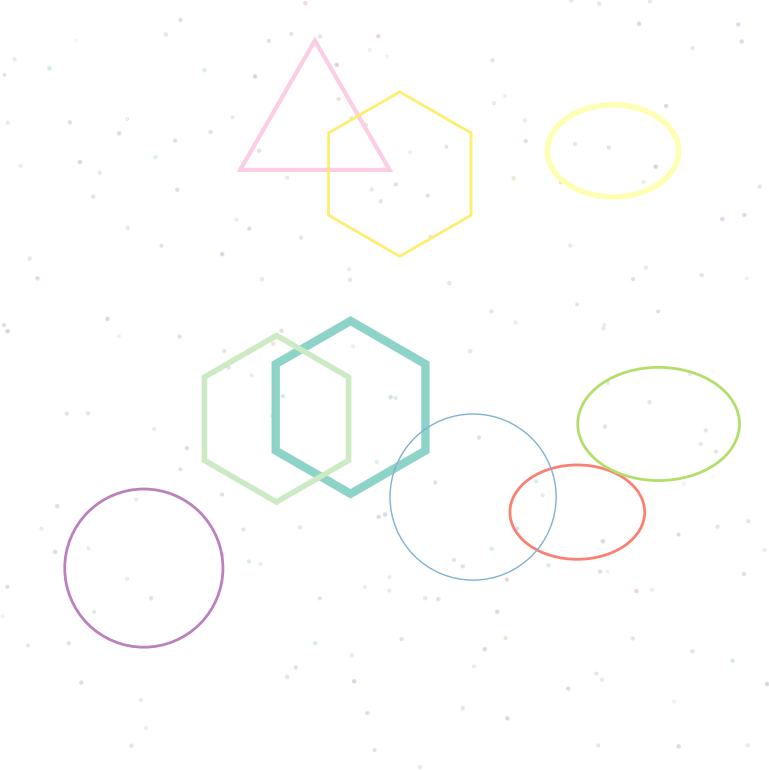[{"shape": "hexagon", "thickness": 3, "radius": 0.56, "center": [0.455, 0.471]}, {"shape": "oval", "thickness": 2, "radius": 0.43, "center": [0.796, 0.804]}, {"shape": "oval", "thickness": 1, "radius": 0.44, "center": [0.75, 0.335]}, {"shape": "circle", "thickness": 0.5, "radius": 0.54, "center": [0.614, 0.354]}, {"shape": "oval", "thickness": 1, "radius": 0.53, "center": [0.855, 0.449]}, {"shape": "triangle", "thickness": 1.5, "radius": 0.56, "center": [0.409, 0.835]}, {"shape": "circle", "thickness": 1, "radius": 0.51, "center": [0.187, 0.262]}, {"shape": "hexagon", "thickness": 2, "radius": 0.54, "center": [0.359, 0.456]}, {"shape": "hexagon", "thickness": 1, "radius": 0.53, "center": [0.519, 0.774]}]